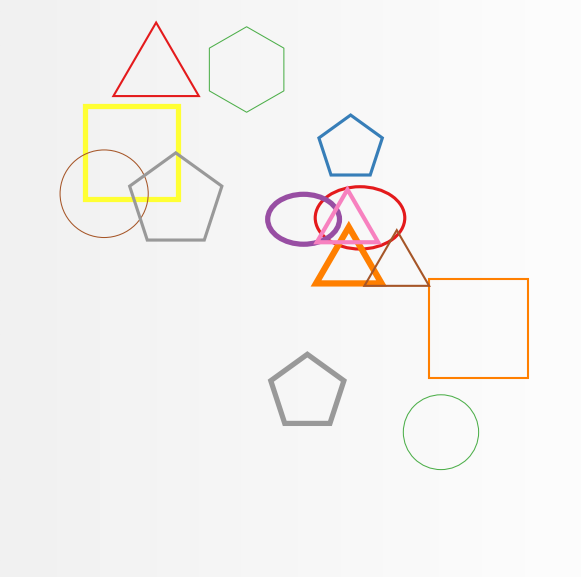[{"shape": "triangle", "thickness": 1, "radius": 0.42, "center": [0.269, 0.875]}, {"shape": "oval", "thickness": 1.5, "radius": 0.39, "center": [0.619, 0.622]}, {"shape": "pentagon", "thickness": 1.5, "radius": 0.29, "center": [0.603, 0.743]}, {"shape": "circle", "thickness": 0.5, "radius": 0.32, "center": [0.759, 0.251]}, {"shape": "hexagon", "thickness": 0.5, "radius": 0.37, "center": [0.424, 0.879]}, {"shape": "oval", "thickness": 2.5, "radius": 0.31, "center": [0.522, 0.619]}, {"shape": "triangle", "thickness": 3, "radius": 0.33, "center": [0.6, 0.541]}, {"shape": "square", "thickness": 1, "radius": 0.43, "center": [0.824, 0.43]}, {"shape": "square", "thickness": 2.5, "radius": 0.4, "center": [0.226, 0.735]}, {"shape": "circle", "thickness": 0.5, "radius": 0.38, "center": [0.179, 0.664]}, {"shape": "triangle", "thickness": 1, "radius": 0.32, "center": [0.683, 0.536]}, {"shape": "triangle", "thickness": 2, "radius": 0.3, "center": [0.598, 0.61]}, {"shape": "pentagon", "thickness": 1.5, "radius": 0.42, "center": [0.302, 0.651]}, {"shape": "pentagon", "thickness": 2.5, "radius": 0.33, "center": [0.529, 0.319]}]